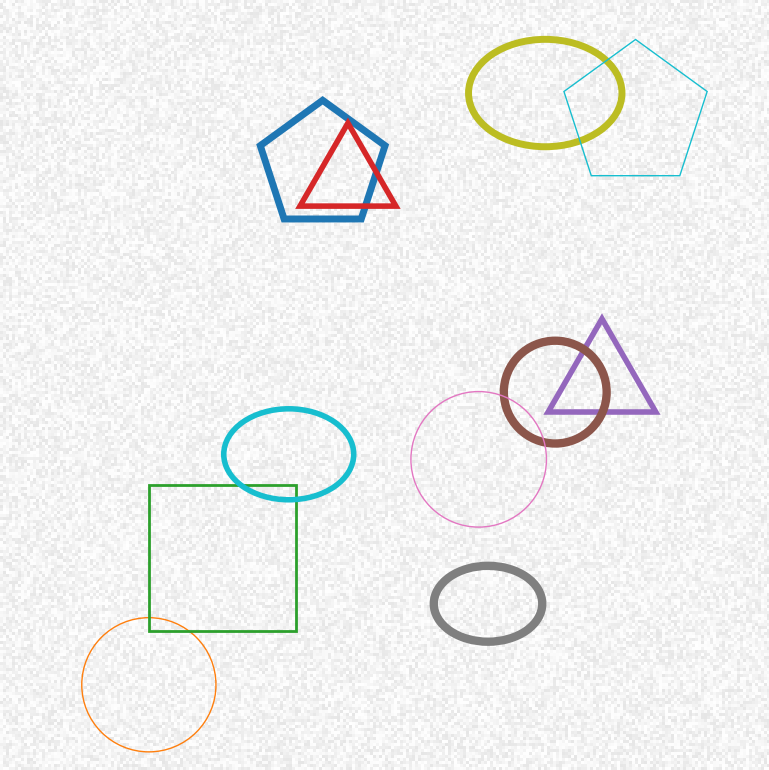[{"shape": "pentagon", "thickness": 2.5, "radius": 0.43, "center": [0.419, 0.785]}, {"shape": "circle", "thickness": 0.5, "radius": 0.44, "center": [0.193, 0.111]}, {"shape": "square", "thickness": 1, "radius": 0.47, "center": [0.289, 0.275]}, {"shape": "triangle", "thickness": 2, "radius": 0.36, "center": [0.452, 0.768]}, {"shape": "triangle", "thickness": 2, "radius": 0.4, "center": [0.782, 0.505]}, {"shape": "circle", "thickness": 3, "radius": 0.33, "center": [0.721, 0.491]}, {"shape": "circle", "thickness": 0.5, "radius": 0.44, "center": [0.622, 0.403]}, {"shape": "oval", "thickness": 3, "radius": 0.35, "center": [0.634, 0.216]}, {"shape": "oval", "thickness": 2.5, "radius": 0.5, "center": [0.708, 0.879]}, {"shape": "oval", "thickness": 2, "radius": 0.42, "center": [0.375, 0.41]}, {"shape": "pentagon", "thickness": 0.5, "radius": 0.49, "center": [0.825, 0.851]}]